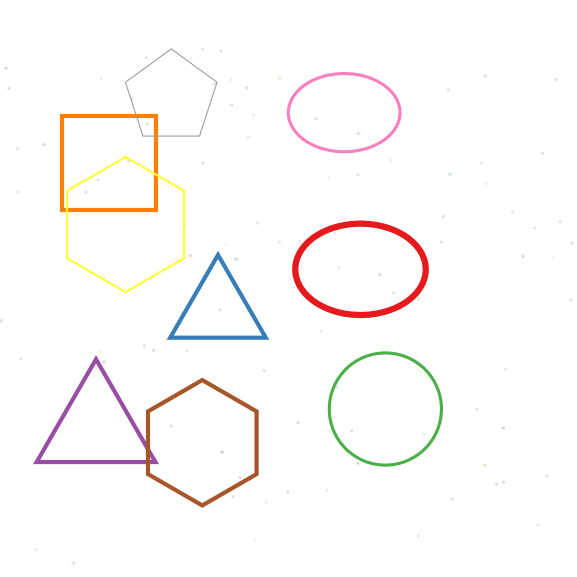[{"shape": "oval", "thickness": 3, "radius": 0.56, "center": [0.624, 0.533]}, {"shape": "triangle", "thickness": 2, "radius": 0.48, "center": [0.378, 0.462]}, {"shape": "circle", "thickness": 1.5, "radius": 0.49, "center": [0.667, 0.291]}, {"shape": "triangle", "thickness": 2, "radius": 0.59, "center": [0.166, 0.258]}, {"shape": "square", "thickness": 2, "radius": 0.41, "center": [0.189, 0.717]}, {"shape": "hexagon", "thickness": 1, "radius": 0.58, "center": [0.217, 0.61]}, {"shape": "hexagon", "thickness": 2, "radius": 0.54, "center": [0.35, 0.232]}, {"shape": "oval", "thickness": 1.5, "radius": 0.48, "center": [0.596, 0.804]}, {"shape": "pentagon", "thickness": 0.5, "radius": 0.42, "center": [0.297, 0.831]}]